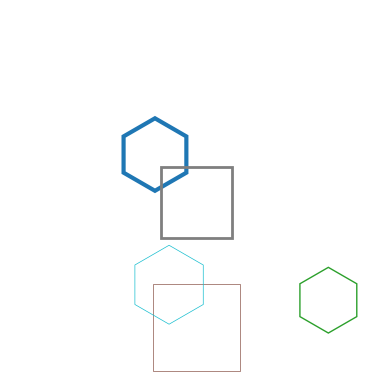[{"shape": "hexagon", "thickness": 3, "radius": 0.47, "center": [0.403, 0.599]}, {"shape": "hexagon", "thickness": 1, "radius": 0.43, "center": [0.853, 0.22]}, {"shape": "square", "thickness": 0.5, "radius": 0.57, "center": [0.51, 0.15]}, {"shape": "square", "thickness": 2, "radius": 0.46, "center": [0.511, 0.473]}, {"shape": "hexagon", "thickness": 0.5, "radius": 0.51, "center": [0.439, 0.26]}]